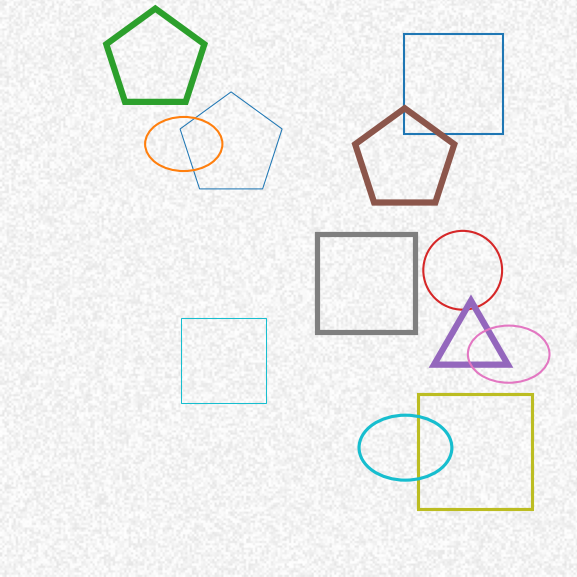[{"shape": "square", "thickness": 1, "radius": 0.43, "center": [0.785, 0.854]}, {"shape": "pentagon", "thickness": 0.5, "radius": 0.46, "center": [0.4, 0.747]}, {"shape": "oval", "thickness": 1, "radius": 0.33, "center": [0.318, 0.75]}, {"shape": "pentagon", "thickness": 3, "radius": 0.45, "center": [0.269, 0.895]}, {"shape": "circle", "thickness": 1, "radius": 0.34, "center": [0.801, 0.531]}, {"shape": "triangle", "thickness": 3, "radius": 0.37, "center": [0.816, 0.405]}, {"shape": "pentagon", "thickness": 3, "radius": 0.45, "center": [0.701, 0.721]}, {"shape": "oval", "thickness": 1, "radius": 0.35, "center": [0.881, 0.386]}, {"shape": "square", "thickness": 2.5, "radius": 0.42, "center": [0.634, 0.51]}, {"shape": "square", "thickness": 1.5, "radius": 0.5, "center": [0.822, 0.217]}, {"shape": "oval", "thickness": 1.5, "radius": 0.4, "center": [0.702, 0.224]}, {"shape": "square", "thickness": 0.5, "radius": 0.37, "center": [0.387, 0.375]}]